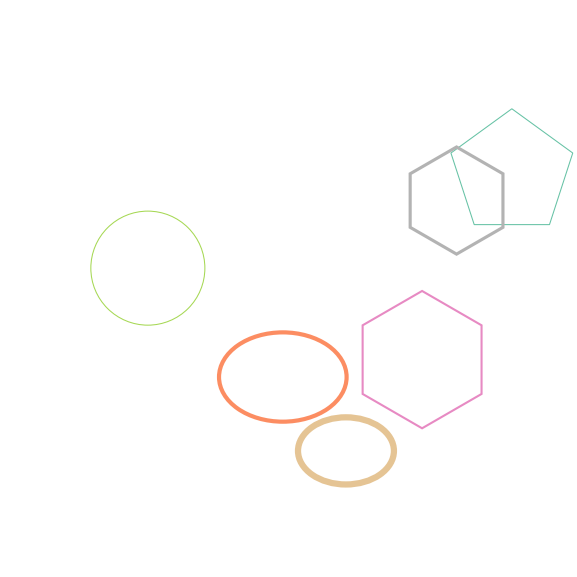[{"shape": "pentagon", "thickness": 0.5, "radius": 0.55, "center": [0.886, 0.7]}, {"shape": "oval", "thickness": 2, "radius": 0.55, "center": [0.49, 0.346]}, {"shape": "hexagon", "thickness": 1, "radius": 0.59, "center": [0.731, 0.376]}, {"shape": "circle", "thickness": 0.5, "radius": 0.49, "center": [0.256, 0.535]}, {"shape": "oval", "thickness": 3, "radius": 0.42, "center": [0.599, 0.218]}, {"shape": "hexagon", "thickness": 1.5, "radius": 0.46, "center": [0.791, 0.652]}]